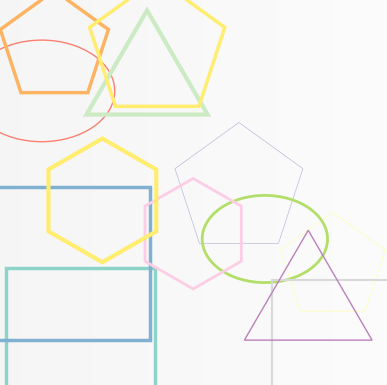[{"shape": "square", "thickness": 2.5, "radius": 0.97, "center": [0.208, 0.112]}, {"shape": "pentagon", "thickness": 0.5, "radius": 0.71, "center": [0.859, 0.307]}, {"shape": "pentagon", "thickness": 0.5, "radius": 0.87, "center": [0.617, 0.508]}, {"shape": "oval", "thickness": 1, "radius": 0.94, "center": [0.108, 0.764]}, {"shape": "square", "thickness": 2.5, "radius": 1.0, "center": [0.188, 0.316]}, {"shape": "pentagon", "thickness": 2.5, "radius": 0.73, "center": [0.14, 0.878]}, {"shape": "oval", "thickness": 2, "radius": 0.81, "center": [0.683, 0.379]}, {"shape": "hexagon", "thickness": 2, "radius": 0.72, "center": [0.498, 0.393]}, {"shape": "square", "thickness": 1.5, "radius": 0.81, "center": [0.863, 0.111]}, {"shape": "triangle", "thickness": 1, "radius": 0.95, "center": [0.795, 0.212]}, {"shape": "triangle", "thickness": 3, "radius": 0.9, "center": [0.379, 0.793]}, {"shape": "hexagon", "thickness": 3, "radius": 0.8, "center": [0.264, 0.479]}, {"shape": "pentagon", "thickness": 2.5, "radius": 0.92, "center": [0.406, 0.872]}]